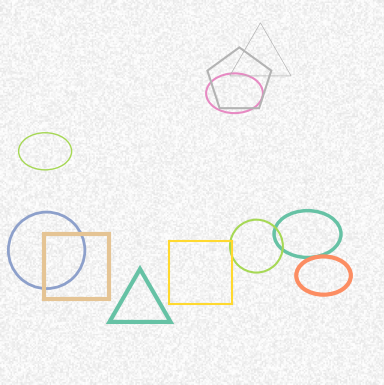[{"shape": "oval", "thickness": 2.5, "radius": 0.43, "center": [0.799, 0.392]}, {"shape": "triangle", "thickness": 3, "radius": 0.46, "center": [0.364, 0.21]}, {"shape": "oval", "thickness": 3, "radius": 0.35, "center": [0.84, 0.284]}, {"shape": "circle", "thickness": 2, "radius": 0.5, "center": [0.121, 0.35]}, {"shape": "oval", "thickness": 1.5, "radius": 0.37, "center": [0.609, 0.758]}, {"shape": "oval", "thickness": 1, "radius": 0.34, "center": [0.117, 0.607]}, {"shape": "circle", "thickness": 1.5, "radius": 0.34, "center": [0.666, 0.361]}, {"shape": "square", "thickness": 1.5, "radius": 0.41, "center": [0.521, 0.292]}, {"shape": "square", "thickness": 3, "radius": 0.42, "center": [0.198, 0.307]}, {"shape": "triangle", "thickness": 0.5, "radius": 0.46, "center": [0.676, 0.849]}, {"shape": "pentagon", "thickness": 1.5, "radius": 0.44, "center": [0.622, 0.79]}]